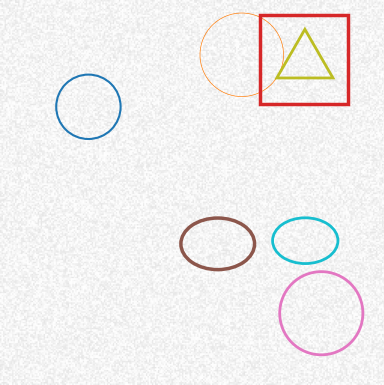[{"shape": "circle", "thickness": 1.5, "radius": 0.42, "center": [0.23, 0.723]}, {"shape": "circle", "thickness": 0.5, "radius": 0.54, "center": [0.628, 0.858]}, {"shape": "square", "thickness": 2.5, "radius": 0.58, "center": [0.79, 0.845]}, {"shape": "oval", "thickness": 2.5, "radius": 0.48, "center": [0.566, 0.367]}, {"shape": "circle", "thickness": 2, "radius": 0.54, "center": [0.835, 0.186]}, {"shape": "triangle", "thickness": 2, "radius": 0.42, "center": [0.792, 0.84]}, {"shape": "oval", "thickness": 2, "radius": 0.42, "center": [0.793, 0.375]}]